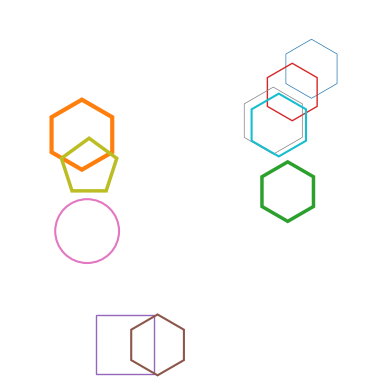[{"shape": "hexagon", "thickness": 0.5, "radius": 0.38, "center": [0.809, 0.821]}, {"shape": "hexagon", "thickness": 3, "radius": 0.45, "center": [0.213, 0.65]}, {"shape": "hexagon", "thickness": 2.5, "radius": 0.39, "center": [0.747, 0.502]}, {"shape": "hexagon", "thickness": 1, "radius": 0.37, "center": [0.759, 0.761]}, {"shape": "square", "thickness": 1, "radius": 0.38, "center": [0.325, 0.105]}, {"shape": "hexagon", "thickness": 1.5, "radius": 0.4, "center": [0.409, 0.104]}, {"shape": "circle", "thickness": 1.5, "radius": 0.41, "center": [0.226, 0.4]}, {"shape": "hexagon", "thickness": 0.5, "radius": 0.44, "center": [0.71, 0.687]}, {"shape": "pentagon", "thickness": 2.5, "radius": 0.38, "center": [0.231, 0.565]}, {"shape": "hexagon", "thickness": 1.5, "radius": 0.41, "center": [0.724, 0.675]}]